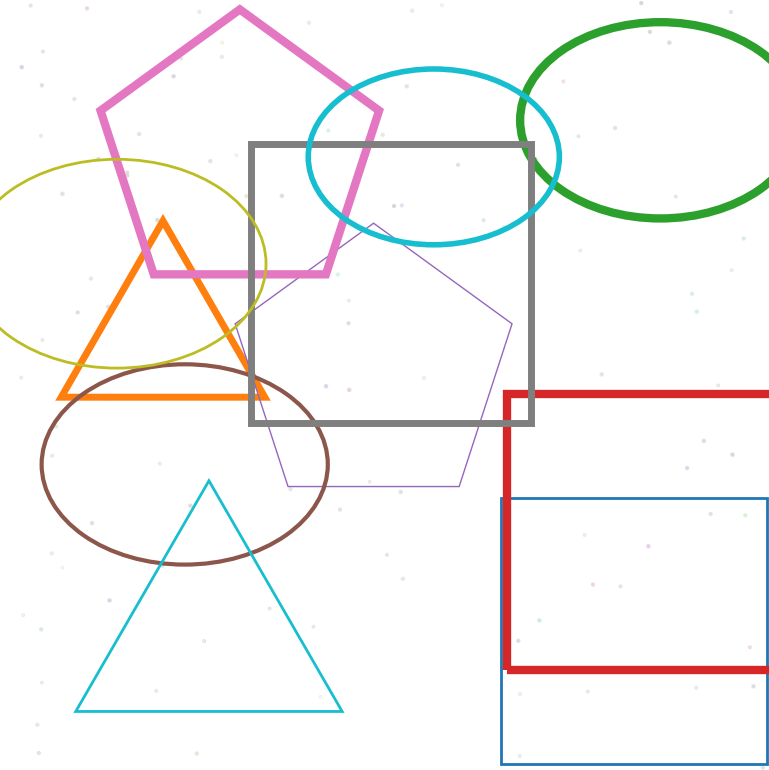[{"shape": "square", "thickness": 1, "radius": 0.86, "center": [0.824, 0.18]}, {"shape": "triangle", "thickness": 2.5, "radius": 0.76, "center": [0.212, 0.56]}, {"shape": "oval", "thickness": 3, "radius": 0.91, "center": [0.858, 0.844]}, {"shape": "square", "thickness": 3, "radius": 0.9, "center": [0.838, 0.309]}, {"shape": "pentagon", "thickness": 0.5, "radius": 0.95, "center": [0.485, 0.521]}, {"shape": "oval", "thickness": 1.5, "radius": 0.93, "center": [0.24, 0.397]}, {"shape": "pentagon", "thickness": 3, "radius": 0.95, "center": [0.311, 0.798]}, {"shape": "square", "thickness": 2.5, "radius": 0.91, "center": [0.508, 0.632]}, {"shape": "oval", "thickness": 1, "radius": 0.97, "center": [0.152, 0.658]}, {"shape": "oval", "thickness": 2, "radius": 0.82, "center": [0.563, 0.796]}, {"shape": "triangle", "thickness": 1, "radius": 1.0, "center": [0.271, 0.176]}]